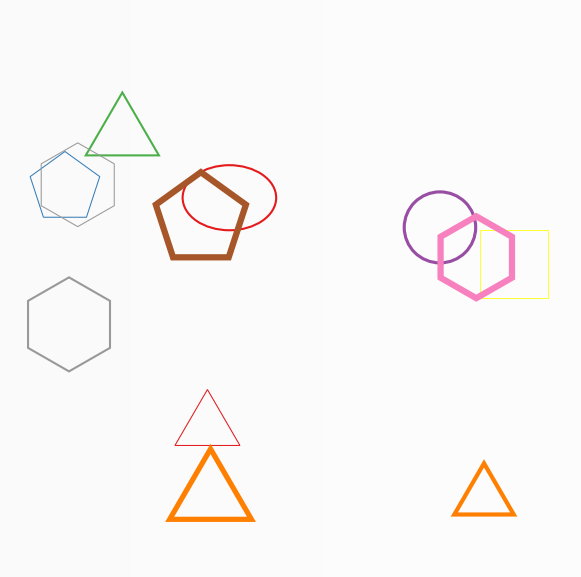[{"shape": "oval", "thickness": 1, "radius": 0.4, "center": [0.395, 0.657]}, {"shape": "triangle", "thickness": 0.5, "radius": 0.32, "center": [0.357, 0.26]}, {"shape": "pentagon", "thickness": 0.5, "radius": 0.31, "center": [0.112, 0.674]}, {"shape": "triangle", "thickness": 1, "radius": 0.36, "center": [0.21, 0.766]}, {"shape": "circle", "thickness": 1.5, "radius": 0.31, "center": [0.757, 0.605]}, {"shape": "triangle", "thickness": 2.5, "radius": 0.41, "center": [0.362, 0.14]}, {"shape": "triangle", "thickness": 2, "radius": 0.3, "center": [0.833, 0.138]}, {"shape": "square", "thickness": 0.5, "radius": 0.29, "center": [0.885, 0.542]}, {"shape": "pentagon", "thickness": 3, "radius": 0.41, "center": [0.346, 0.619]}, {"shape": "hexagon", "thickness": 3, "radius": 0.35, "center": [0.819, 0.554]}, {"shape": "hexagon", "thickness": 1, "radius": 0.41, "center": [0.119, 0.437]}, {"shape": "hexagon", "thickness": 0.5, "radius": 0.36, "center": [0.134, 0.679]}]